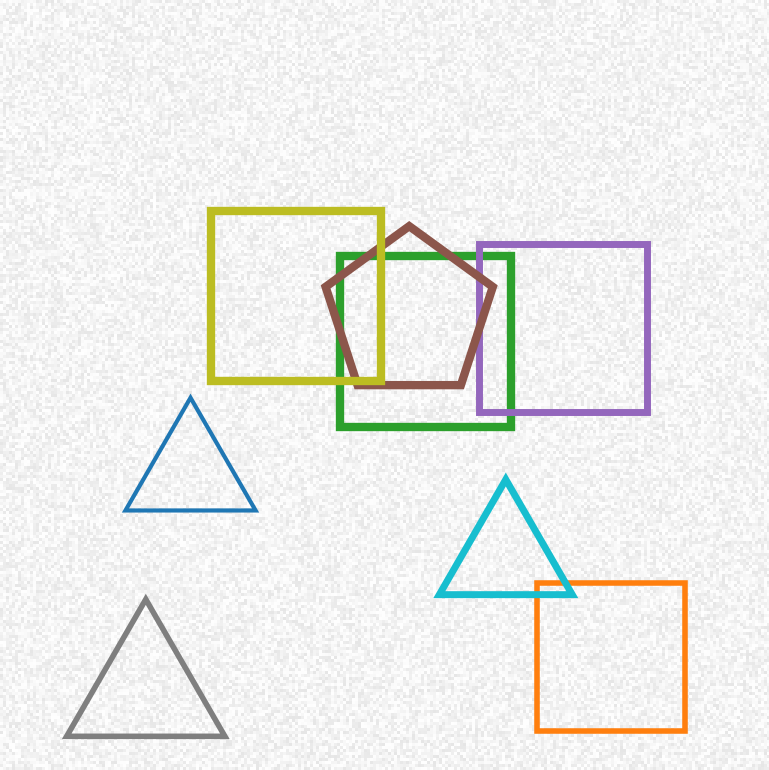[{"shape": "triangle", "thickness": 1.5, "radius": 0.49, "center": [0.247, 0.386]}, {"shape": "square", "thickness": 2, "radius": 0.48, "center": [0.793, 0.146]}, {"shape": "square", "thickness": 3, "radius": 0.56, "center": [0.553, 0.556]}, {"shape": "square", "thickness": 2.5, "radius": 0.54, "center": [0.731, 0.574]}, {"shape": "pentagon", "thickness": 3, "radius": 0.57, "center": [0.531, 0.592]}, {"shape": "triangle", "thickness": 2, "radius": 0.59, "center": [0.189, 0.103]}, {"shape": "square", "thickness": 3, "radius": 0.55, "center": [0.384, 0.616]}, {"shape": "triangle", "thickness": 2.5, "radius": 0.5, "center": [0.657, 0.278]}]